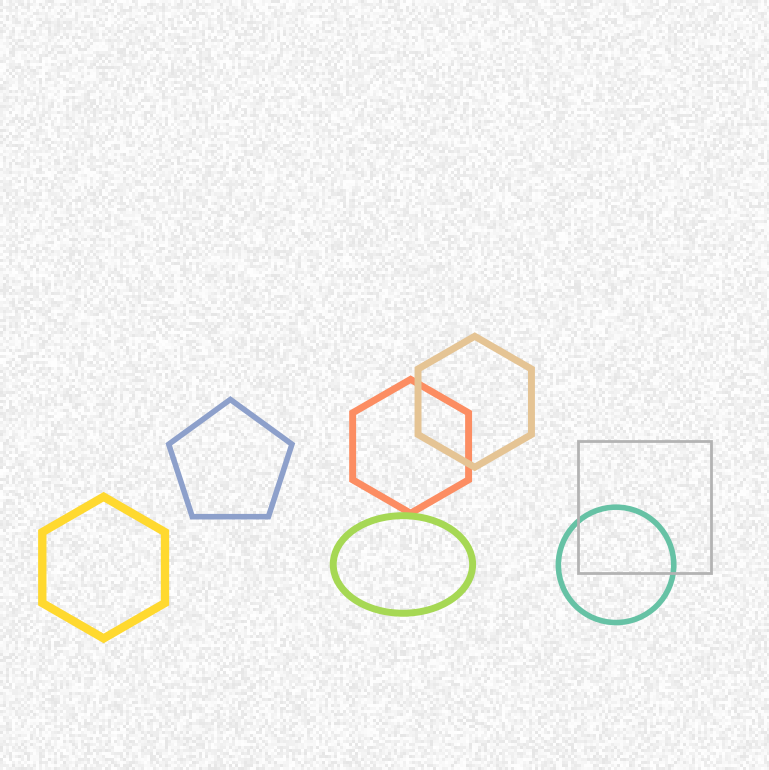[{"shape": "circle", "thickness": 2, "radius": 0.37, "center": [0.8, 0.266]}, {"shape": "hexagon", "thickness": 2.5, "radius": 0.43, "center": [0.533, 0.42]}, {"shape": "pentagon", "thickness": 2, "radius": 0.42, "center": [0.299, 0.397]}, {"shape": "oval", "thickness": 2.5, "radius": 0.45, "center": [0.523, 0.267]}, {"shape": "hexagon", "thickness": 3, "radius": 0.46, "center": [0.135, 0.263]}, {"shape": "hexagon", "thickness": 2.5, "radius": 0.43, "center": [0.617, 0.478]}, {"shape": "square", "thickness": 1, "radius": 0.43, "center": [0.837, 0.342]}]